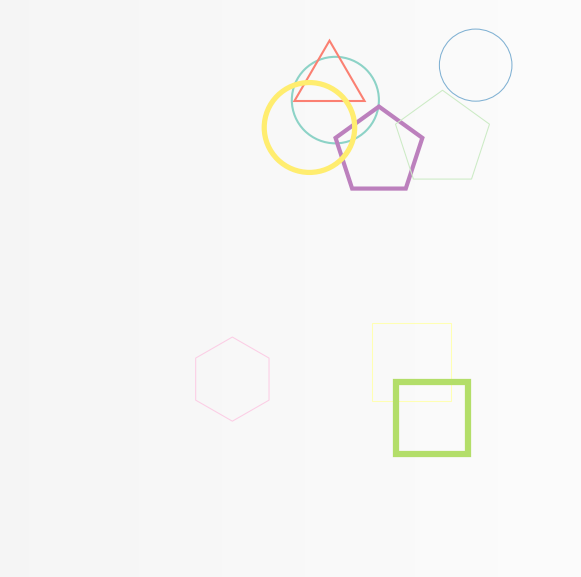[{"shape": "circle", "thickness": 1, "radius": 0.37, "center": [0.577, 0.826]}, {"shape": "square", "thickness": 0.5, "radius": 0.34, "center": [0.708, 0.372]}, {"shape": "triangle", "thickness": 1, "radius": 0.35, "center": [0.567, 0.859]}, {"shape": "circle", "thickness": 0.5, "radius": 0.31, "center": [0.818, 0.886]}, {"shape": "square", "thickness": 3, "radius": 0.31, "center": [0.743, 0.275]}, {"shape": "hexagon", "thickness": 0.5, "radius": 0.36, "center": [0.4, 0.343]}, {"shape": "pentagon", "thickness": 2, "radius": 0.39, "center": [0.652, 0.736]}, {"shape": "pentagon", "thickness": 0.5, "radius": 0.43, "center": [0.761, 0.758]}, {"shape": "circle", "thickness": 2.5, "radius": 0.39, "center": [0.532, 0.778]}]